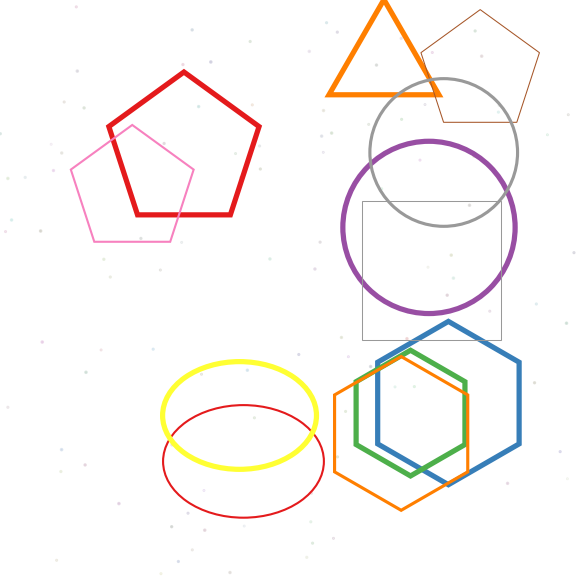[{"shape": "oval", "thickness": 1, "radius": 0.7, "center": [0.422, 0.2]}, {"shape": "pentagon", "thickness": 2.5, "radius": 0.68, "center": [0.319, 0.738]}, {"shape": "hexagon", "thickness": 2.5, "radius": 0.71, "center": [0.776, 0.301]}, {"shape": "hexagon", "thickness": 2.5, "radius": 0.54, "center": [0.711, 0.284]}, {"shape": "circle", "thickness": 2.5, "radius": 0.75, "center": [0.743, 0.605]}, {"shape": "triangle", "thickness": 2.5, "radius": 0.55, "center": [0.665, 0.89]}, {"shape": "hexagon", "thickness": 1.5, "radius": 0.67, "center": [0.695, 0.249]}, {"shape": "oval", "thickness": 2.5, "radius": 0.67, "center": [0.415, 0.28]}, {"shape": "pentagon", "thickness": 0.5, "radius": 0.54, "center": [0.832, 0.875]}, {"shape": "pentagon", "thickness": 1, "radius": 0.56, "center": [0.229, 0.671]}, {"shape": "circle", "thickness": 1.5, "radius": 0.64, "center": [0.768, 0.735]}, {"shape": "square", "thickness": 0.5, "radius": 0.6, "center": [0.747, 0.53]}]